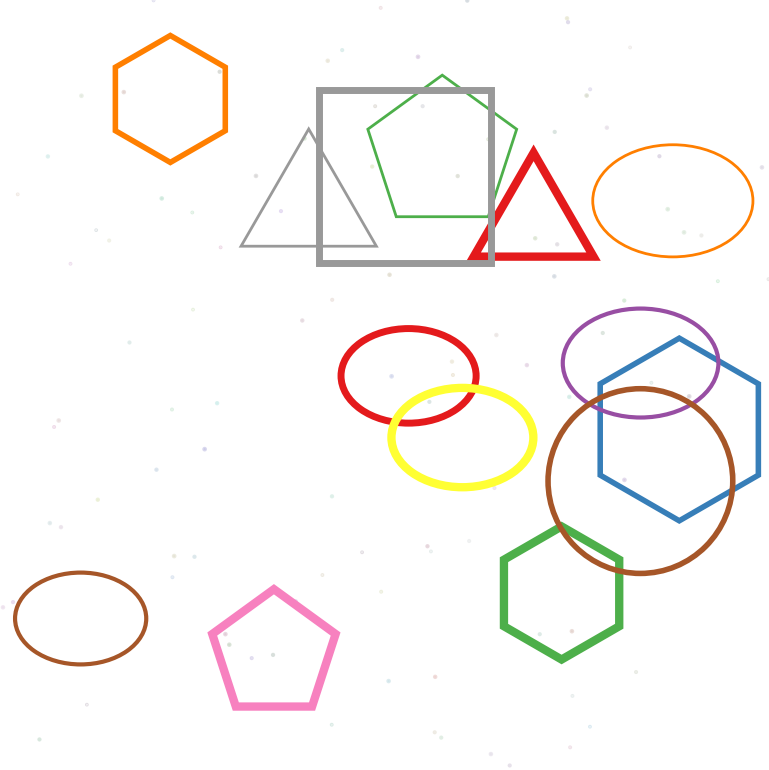[{"shape": "triangle", "thickness": 3, "radius": 0.45, "center": [0.693, 0.712]}, {"shape": "oval", "thickness": 2.5, "radius": 0.44, "center": [0.531, 0.512]}, {"shape": "hexagon", "thickness": 2, "radius": 0.59, "center": [0.882, 0.442]}, {"shape": "hexagon", "thickness": 3, "radius": 0.43, "center": [0.729, 0.23]}, {"shape": "pentagon", "thickness": 1, "radius": 0.51, "center": [0.574, 0.801]}, {"shape": "oval", "thickness": 1.5, "radius": 0.51, "center": [0.832, 0.529]}, {"shape": "hexagon", "thickness": 2, "radius": 0.41, "center": [0.221, 0.871]}, {"shape": "oval", "thickness": 1, "radius": 0.52, "center": [0.874, 0.739]}, {"shape": "oval", "thickness": 3, "radius": 0.46, "center": [0.601, 0.432]}, {"shape": "circle", "thickness": 2, "radius": 0.6, "center": [0.832, 0.375]}, {"shape": "oval", "thickness": 1.5, "radius": 0.43, "center": [0.105, 0.197]}, {"shape": "pentagon", "thickness": 3, "radius": 0.42, "center": [0.356, 0.151]}, {"shape": "triangle", "thickness": 1, "radius": 0.51, "center": [0.401, 0.731]}, {"shape": "square", "thickness": 2.5, "radius": 0.56, "center": [0.526, 0.771]}]